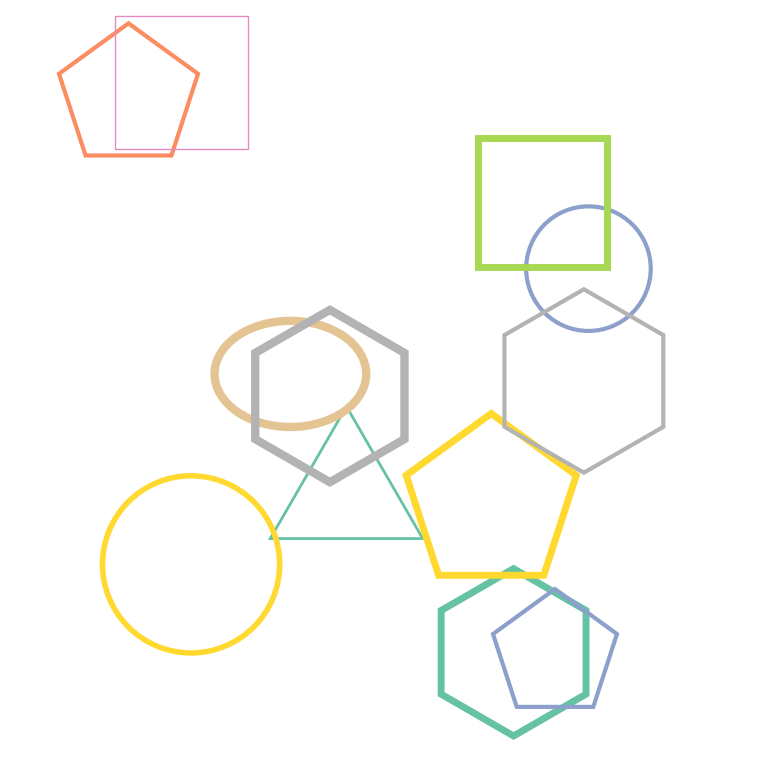[{"shape": "hexagon", "thickness": 2.5, "radius": 0.54, "center": [0.667, 0.153]}, {"shape": "triangle", "thickness": 1, "radius": 0.57, "center": [0.45, 0.358]}, {"shape": "pentagon", "thickness": 1.5, "radius": 0.47, "center": [0.167, 0.875]}, {"shape": "circle", "thickness": 1.5, "radius": 0.4, "center": [0.764, 0.651]}, {"shape": "pentagon", "thickness": 1.5, "radius": 0.42, "center": [0.721, 0.15]}, {"shape": "square", "thickness": 0.5, "radius": 0.43, "center": [0.235, 0.893]}, {"shape": "square", "thickness": 2.5, "radius": 0.42, "center": [0.704, 0.738]}, {"shape": "circle", "thickness": 2, "radius": 0.58, "center": [0.248, 0.267]}, {"shape": "pentagon", "thickness": 2.5, "radius": 0.58, "center": [0.638, 0.347]}, {"shape": "oval", "thickness": 3, "radius": 0.49, "center": [0.377, 0.514]}, {"shape": "hexagon", "thickness": 3, "radius": 0.56, "center": [0.428, 0.486]}, {"shape": "hexagon", "thickness": 1.5, "radius": 0.6, "center": [0.758, 0.505]}]